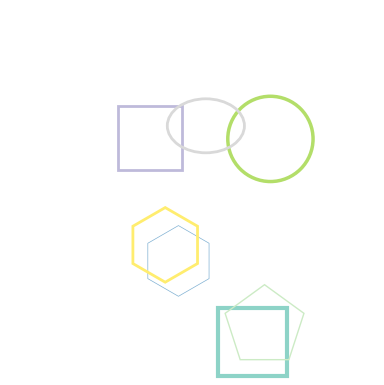[{"shape": "square", "thickness": 3, "radius": 0.44, "center": [0.656, 0.111]}, {"shape": "square", "thickness": 2, "radius": 0.41, "center": [0.39, 0.642]}, {"shape": "hexagon", "thickness": 0.5, "radius": 0.46, "center": [0.463, 0.322]}, {"shape": "circle", "thickness": 2.5, "radius": 0.55, "center": [0.702, 0.639]}, {"shape": "oval", "thickness": 2, "radius": 0.5, "center": [0.535, 0.673]}, {"shape": "pentagon", "thickness": 1, "radius": 0.54, "center": [0.687, 0.153]}, {"shape": "hexagon", "thickness": 2, "radius": 0.48, "center": [0.429, 0.364]}]